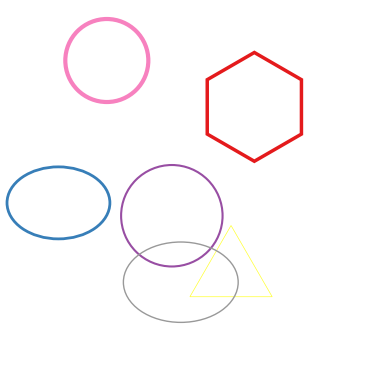[{"shape": "hexagon", "thickness": 2.5, "radius": 0.71, "center": [0.661, 0.722]}, {"shape": "oval", "thickness": 2, "radius": 0.67, "center": [0.152, 0.473]}, {"shape": "circle", "thickness": 1.5, "radius": 0.66, "center": [0.446, 0.44]}, {"shape": "triangle", "thickness": 0.5, "radius": 0.62, "center": [0.6, 0.291]}, {"shape": "circle", "thickness": 3, "radius": 0.54, "center": [0.277, 0.843]}, {"shape": "oval", "thickness": 1, "radius": 0.75, "center": [0.47, 0.267]}]